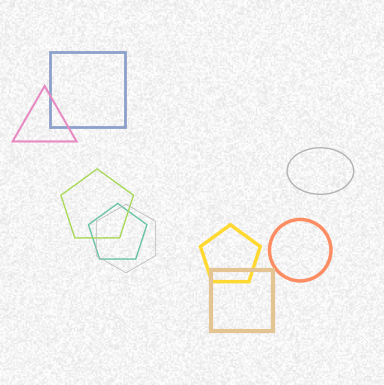[{"shape": "pentagon", "thickness": 1, "radius": 0.4, "center": [0.306, 0.392]}, {"shape": "circle", "thickness": 2.5, "radius": 0.4, "center": [0.78, 0.35]}, {"shape": "square", "thickness": 2, "radius": 0.48, "center": [0.227, 0.768]}, {"shape": "triangle", "thickness": 1.5, "radius": 0.48, "center": [0.116, 0.681]}, {"shape": "pentagon", "thickness": 1, "radius": 0.5, "center": [0.253, 0.462]}, {"shape": "pentagon", "thickness": 2.5, "radius": 0.41, "center": [0.598, 0.334]}, {"shape": "square", "thickness": 3, "radius": 0.4, "center": [0.628, 0.22]}, {"shape": "oval", "thickness": 1, "radius": 0.43, "center": [0.832, 0.556]}, {"shape": "hexagon", "thickness": 0.5, "radius": 0.45, "center": [0.327, 0.38]}]